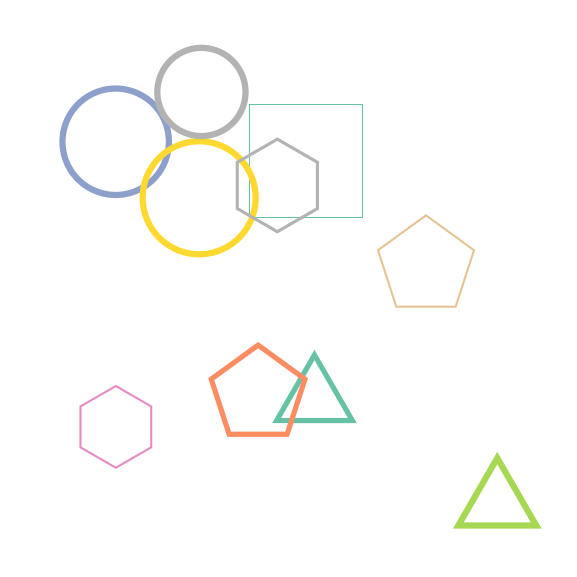[{"shape": "square", "thickness": 0.5, "radius": 0.49, "center": [0.529, 0.721]}, {"shape": "triangle", "thickness": 2.5, "radius": 0.38, "center": [0.545, 0.309]}, {"shape": "pentagon", "thickness": 2.5, "radius": 0.43, "center": [0.447, 0.316]}, {"shape": "circle", "thickness": 3, "radius": 0.46, "center": [0.2, 0.754]}, {"shape": "hexagon", "thickness": 1, "radius": 0.35, "center": [0.201, 0.26]}, {"shape": "triangle", "thickness": 3, "radius": 0.39, "center": [0.861, 0.128]}, {"shape": "circle", "thickness": 3, "radius": 0.49, "center": [0.345, 0.657]}, {"shape": "pentagon", "thickness": 1, "radius": 0.44, "center": [0.738, 0.539]}, {"shape": "hexagon", "thickness": 1.5, "radius": 0.4, "center": [0.48, 0.678]}, {"shape": "circle", "thickness": 3, "radius": 0.38, "center": [0.349, 0.84]}]